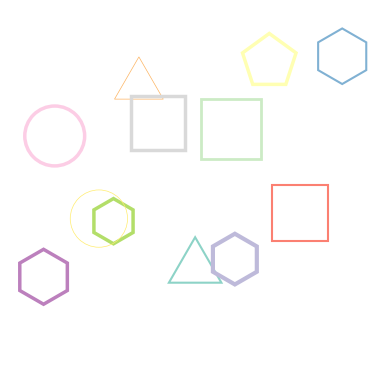[{"shape": "triangle", "thickness": 1.5, "radius": 0.39, "center": [0.507, 0.305]}, {"shape": "pentagon", "thickness": 2.5, "radius": 0.37, "center": [0.699, 0.84]}, {"shape": "hexagon", "thickness": 3, "radius": 0.33, "center": [0.61, 0.327]}, {"shape": "square", "thickness": 1.5, "radius": 0.36, "center": [0.778, 0.447]}, {"shape": "hexagon", "thickness": 1.5, "radius": 0.36, "center": [0.889, 0.854]}, {"shape": "triangle", "thickness": 0.5, "radius": 0.37, "center": [0.361, 0.779]}, {"shape": "hexagon", "thickness": 2.5, "radius": 0.29, "center": [0.295, 0.425]}, {"shape": "circle", "thickness": 2.5, "radius": 0.39, "center": [0.142, 0.647]}, {"shape": "square", "thickness": 2.5, "radius": 0.35, "center": [0.41, 0.68]}, {"shape": "hexagon", "thickness": 2.5, "radius": 0.36, "center": [0.113, 0.281]}, {"shape": "square", "thickness": 2, "radius": 0.4, "center": [0.6, 0.665]}, {"shape": "circle", "thickness": 0.5, "radius": 0.37, "center": [0.257, 0.432]}]